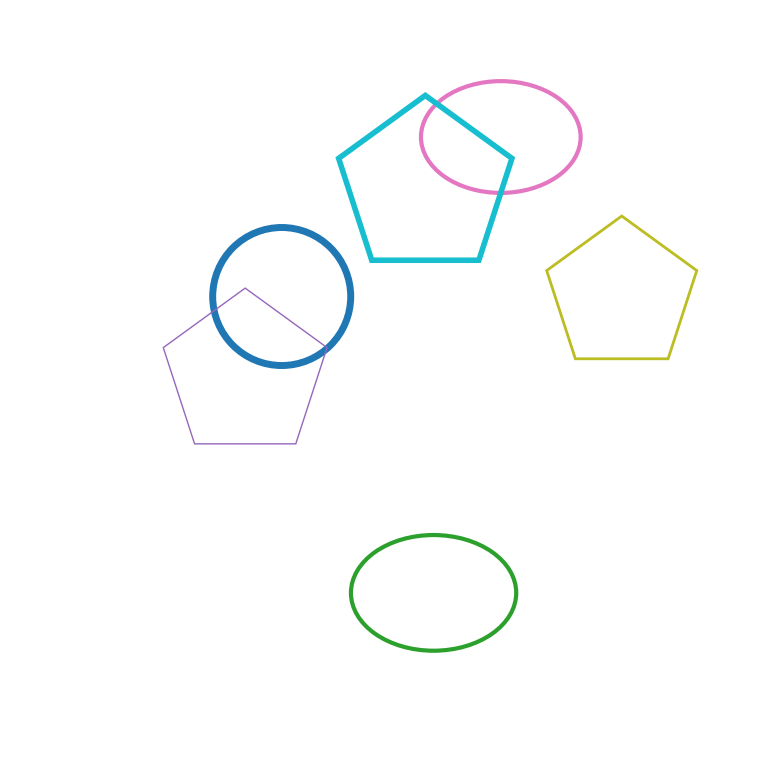[{"shape": "circle", "thickness": 2.5, "radius": 0.45, "center": [0.366, 0.615]}, {"shape": "oval", "thickness": 1.5, "radius": 0.54, "center": [0.563, 0.23]}, {"shape": "pentagon", "thickness": 0.5, "radius": 0.56, "center": [0.318, 0.514]}, {"shape": "oval", "thickness": 1.5, "radius": 0.52, "center": [0.65, 0.822]}, {"shape": "pentagon", "thickness": 1, "radius": 0.51, "center": [0.807, 0.617]}, {"shape": "pentagon", "thickness": 2, "radius": 0.59, "center": [0.552, 0.758]}]